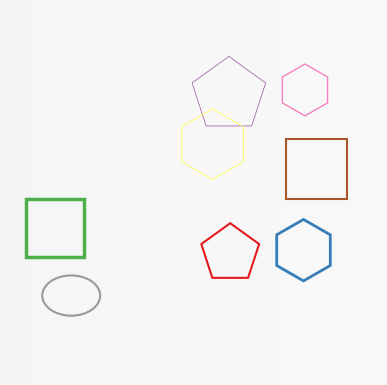[{"shape": "pentagon", "thickness": 1.5, "radius": 0.39, "center": [0.594, 0.342]}, {"shape": "hexagon", "thickness": 2, "radius": 0.4, "center": [0.783, 0.35]}, {"shape": "square", "thickness": 2.5, "radius": 0.37, "center": [0.142, 0.408]}, {"shape": "pentagon", "thickness": 0.5, "radius": 0.5, "center": [0.591, 0.754]}, {"shape": "hexagon", "thickness": 0.5, "radius": 0.46, "center": [0.549, 0.625]}, {"shape": "square", "thickness": 1.5, "radius": 0.39, "center": [0.817, 0.56]}, {"shape": "hexagon", "thickness": 1, "radius": 0.34, "center": [0.787, 0.766]}, {"shape": "oval", "thickness": 1.5, "radius": 0.37, "center": [0.184, 0.232]}]